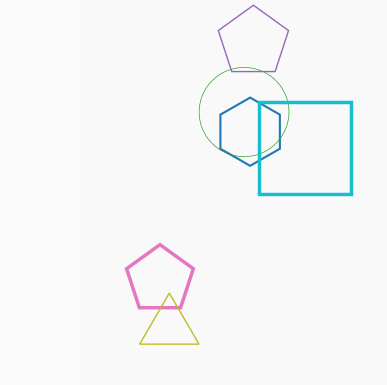[{"shape": "hexagon", "thickness": 1.5, "radius": 0.44, "center": [0.646, 0.658]}, {"shape": "circle", "thickness": 0.5, "radius": 0.58, "center": [0.63, 0.709]}, {"shape": "pentagon", "thickness": 1, "radius": 0.48, "center": [0.654, 0.891]}, {"shape": "pentagon", "thickness": 2.5, "radius": 0.45, "center": [0.413, 0.274]}, {"shape": "triangle", "thickness": 1, "radius": 0.44, "center": [0.437, 0.15]}, {"shape": "square", "thickness": 2.5, "radius": 0.6, "center": [0.787, 0.616]}]